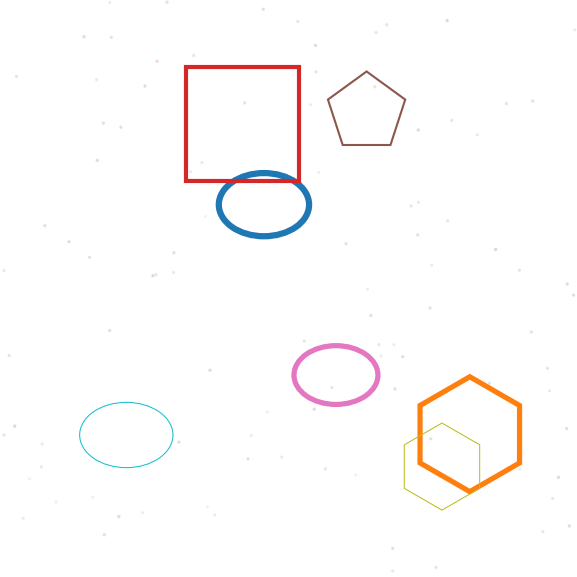[{"shape": "oval", "thickness": 3, "radius": 0.39, "center": [0.457, 0.645]}, {"shape": "hexagon", "thickness": 2.5, "radius": 0.5, "center": [0.814, 0.247]}, {"shape": "square", "thickness": 2, "radius": 0.49, "center": [0.42, 0.784]}, {"shape": "pentagon", "thickness": 1, "radius": 0.35, "center": [0.635, 0.805]}, {"shape": "oval", "thickness": 2.5, "radius": 0.36, "center": [0.582, 0.35]}, {"shape": "hexagon", "thickness": 0.5, "radius": 0.38, "center": [0.765, 0.191]}, {"shape": "oval", "thickness": 0.5, "radius": 0.4, "center": [0.219, 0.246]}]